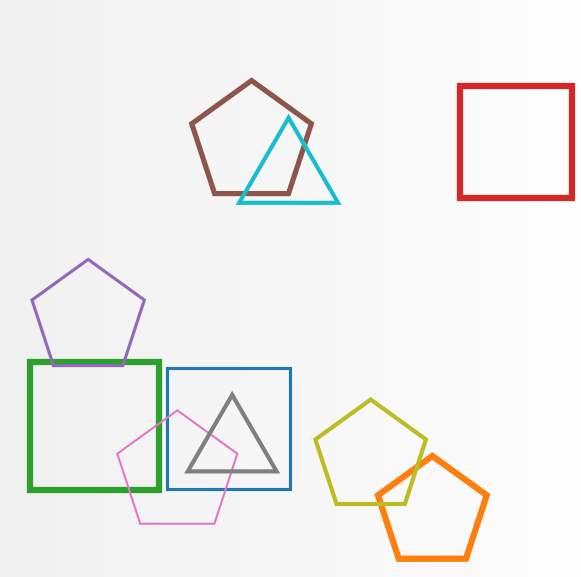[{"shape": "square", "thickness": 1.5, "radius": 0.53, "center": [0.393, 0.257]}, {"shape": "pentagon", "thickness": 3, "radius": 0.49, "center": [0.744, 0.111]}, {"shape": "square", "thickness": 3, "radius": 0.55, "center": [0.162, 0.261]}, {"shape": "square", "thickness": 3, "radius": 0.48, "center": [0.888, 0.753]}, {"shape": "pentagon", "thickness": 1.5, "radius": 0.51, "center": [0.152, 0.448]}, {"shape": "pentagon", "thickness": 2.5, "radius": 0.54, "center": [0.433, 0.751]}, {"shape": "pentagon", "thickness": 1, "radius": 0.54, "center": [0.305, 0.18]}, {"shape": "triangle", "thickness": 2, "radius": 0.44, "center": [0.399, 0.227]}, {"shape": "pentagon", "thickness": 2, "radius": 0.5, "center": [0.638, 0.207]}, {"shape": "triangle", "thickness": 2, "radius": 0.49, "center": [0.497, 0.697]}]